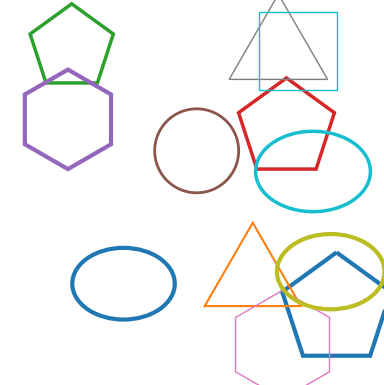[{"shape": "oval", "thickness": 3, "radius": 0.67, "center": [0.321, 0.263]}, {"shape": "pentagon", "thickness": 3, "radius": 0.74, "center": [0.874, 0.196]}, {"shape": "triangle", "thickness": 1.5, "radius": 0.72, "center": [0.657, 0.277]}, {"shape": "pentagon", "thickness": 2.5, "radius": 0.57, "center": [0.186, 0.876]}, {"shape": "pentagon", "thickness": 2.5, "radius": 0.65, "center": [0.744, 0.667]}, {"shape": "hexagon", "thickness": 3, "radius": 0.65, "center": [0.176, 0.69]}, {"shape": "circle", "thickness": 2, "radius": 0.55, "center": [0.511, 0.608]}, {"shape": "hexagon", "thickness": 1, "radius": 0.7, "center": [0.734, 0.105]}, {"shape": "triangle", "thickness": 1, "radius": 0.74, "center": [0.723, 0.868]}, {"shape": "oval", "thickness": 3, "radius": 0.7, "center": [0.859, 0.294]}, {"shape": "oval", "thickness": 2.5, "radius": 0.75, "center": [0.813, 0.555]}, {"shape": "square", "thickness": 1, "radius": 0.51, "center": [0.774, 0.868]}]